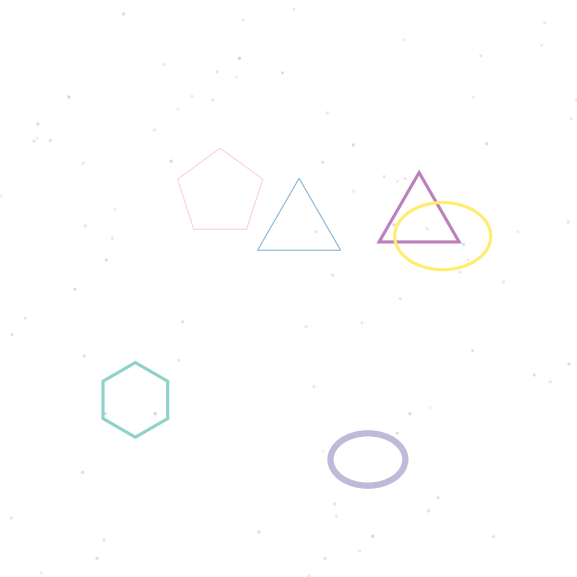[{"shape": "hexagon", "thickness": 1.5, "radius": 0.32, "center": [0.234, 0.307]}, {"shape": "oval", "thickness": 3, "radius": 0.32, "center": [0.637, 0.203]}, {"shape": "triangle", "thickness": 0.5, "radius": 0.42, "center": [0.518, 0.607]}, {"shape": "pentagon", "thickness": 0.5, "radius": 0.39, "center": [0.381, 0.665]}, {"shape": "triangle", "thickness": 1.5, "radius": 0.4, "center": [0.726, 0.62]}, {"shape": "oval", "thickness": 1.5, "radius": 0.42, "center": [0.767, 0.59]}]